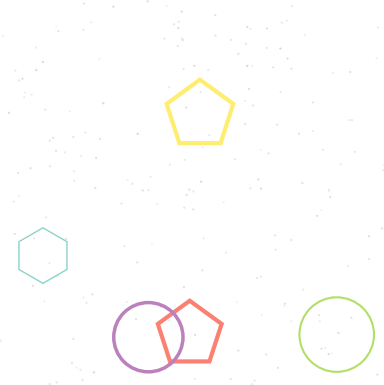[{"shape": "hexagon", "thickness": 1, "radius": 0.36, "center": [0.112, 0.336]}, {"shape": "pentagon", "thickness": 3, "radius": 0.44, "center": [0.493, 0.132]}, {"shape": "circle", "thickness": 1.5, "radius": 0.48, "center": [0.875, 0.131]}, {"shape": "circle", "thickness": 2.5, "radius": 0.45, "center": [0.385, 0.124]}, {"shape": "pentagon", "thickness": 3, "radius": 0.46, "center": [0.519, 0.702]}]